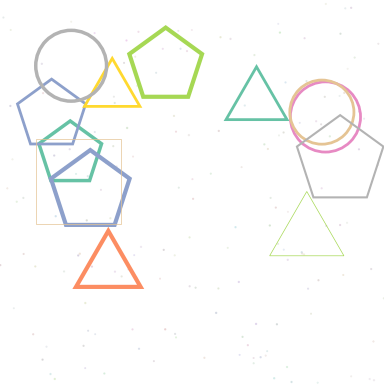[{"shape": "triangle", "thickness": 2, "radius": 0.46, "center": [0.666, 0.735]}, {"shape": "pentagon", "thickness": 2.5, "radius": 0.43, "center": [0.182, 0.6]}, {"shape": "triangle", "thickness": 3, "radius": 0.48, "center": [0.281, 0.303]}, {"shape": "pentagon", "thickness": 3, "radius": 0.54, "center": [0.234, 0.503]}, {"shape": "pentagon", "thickness": 2, "radius": 0.47, "center": [0.134, 0.701]}, {"shape": "circle", "thickness": 2, "radius": 0.46, "center": [0.845, 0.696]}, {"shape": "pentagon", "thickness": 3, "radius": 0.5, "center": [0.43, 0.829]}, {"shape": "triangle", "thickness": 0.5, "radius": 0.56, "center": [0.797, 0.391]}, {"shape": "triangle", "thickness": 2, "radius": 0.42, "center": [0.292, 0.765]}, {"shape": "circle", "thickness": 2, "radius": 0.42, "center": [0.836, 0.709]}, {"shape": "square", "thickness": 0.5, "radius": 0.55, "center": [0.203, 0.528]}, {"shape": "circle", "thickness": 2.5, "radius": 0.46, "center": [0.185, 0.829]}, {"shape": "pentagon", "thickness": 1.5, "radius": 0.59, "center": [0.884, 0.583]}]